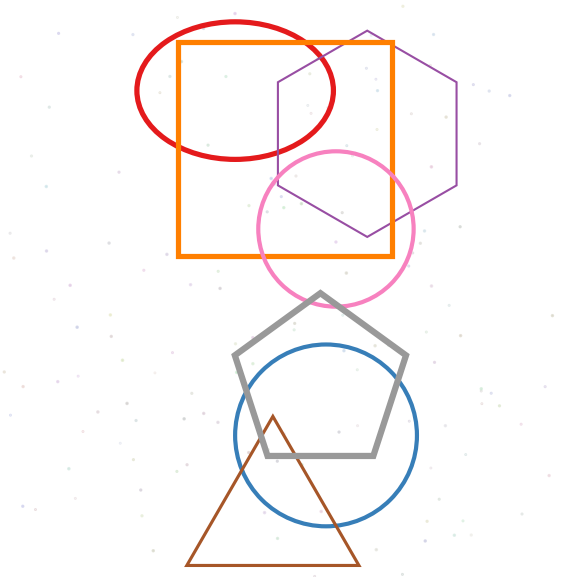[{"shape": "oval", "thickness": 2.5, "radius": 0.85, "center": [0.407, 0.842]}, {"shape": "circle", "thickness": 2, "radius": 0.79, "center": [0.565, 0.245]}, {"shape": "hexagon", "thickness": 1, "radius": 0.89, "center": [0.636, 0.767]}, {"shape": "square", "thickness": 2.5, "radius": 0.93, "center": [0.494, 0.741]}, {"shape": "triangle", "thickness": 1.5, "radius": 0.86, "center": [0.473, 0.106]}, {"shape": "circle", "thickness": 2, "radius": 0.67, "center": [0.582, 0.603]}, {"shape": "pentagon", "thickness": 3, "radius": 0.78, "center": [0.555, 0.336]}]